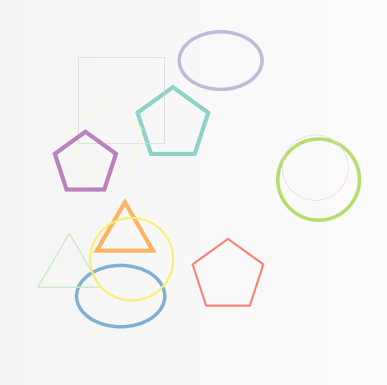[{"shape": "pentagon", "thickness": 3, "radius": 0.48, "center": [0.446, 0.678]}, {"shape": "pentagon", "thickness": 0.5, "radius": 0.49, "center": [0.274, 0.636]}, {"shape": "oval", "thickness": 2.5, "radius": 0.53, "center": [0.569, 0.843]}, {"shape": "pentagon", "thickness": 1.5, "radius": 0.48, "center": [0.588, 0.284]}, {"shape": "oval", "thickness": 2.5, "radius": 0.57, "center": [0.311, 0.231]}, {"shape": "triangle", "thickness": 3, "radius": 0.42, "center": [0.322, 0.391]}, {"shape": "circle", "thickness": 2.5, "radius": 0.53, "center": [0.822, 0.533]}, {"shape": "circle", "thickness": 0.5, "radius": 0.42, "center": [0.814, 0.565]}, {"shape": "square", "thickness": 0.5, "radius": 0.56, "center": [0.312, 0.74]}, {"shape": "pentagon", "thickness": 3, "radius": 0.41, "center": [0.22, 0.575]}, {"shape": "triangle", "thickness": 1, "radius": 0.47, "center": [0.179, 0.301]}, {"shape": "circle", "thickness": 1.5, "radius": 0.54, "center": [0.34, 0.327]}]